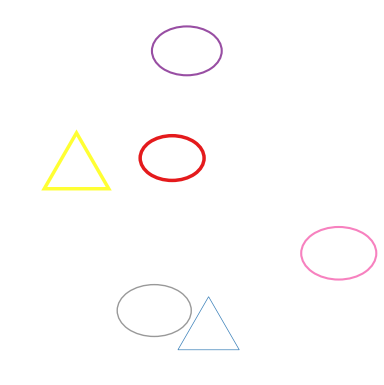[{"shape": "oval", "thickness": 2.5, "radius": 0.42, "center": [0.447, 0.589]}, {"shape": "triangle", "thickness": 0.5, "radius": 0.46, "center": [0.542, 0.137]}, {"shape": "oval", "thickness": 1.5, "radius": 0.45, "center": [0.485, 0.868]}, {"shape": "triangle", "thickness": 2.5, "radius": 0.48, "center": [0.199, 0.558]}, {"shape": "oval", "thickness": 1.5, "radius": 0.49, "center": [0.88, 0.342]}, {"shape": "oval", "thickness": 1, "radius": 0.48, "center": [0.401, 0.193]}]